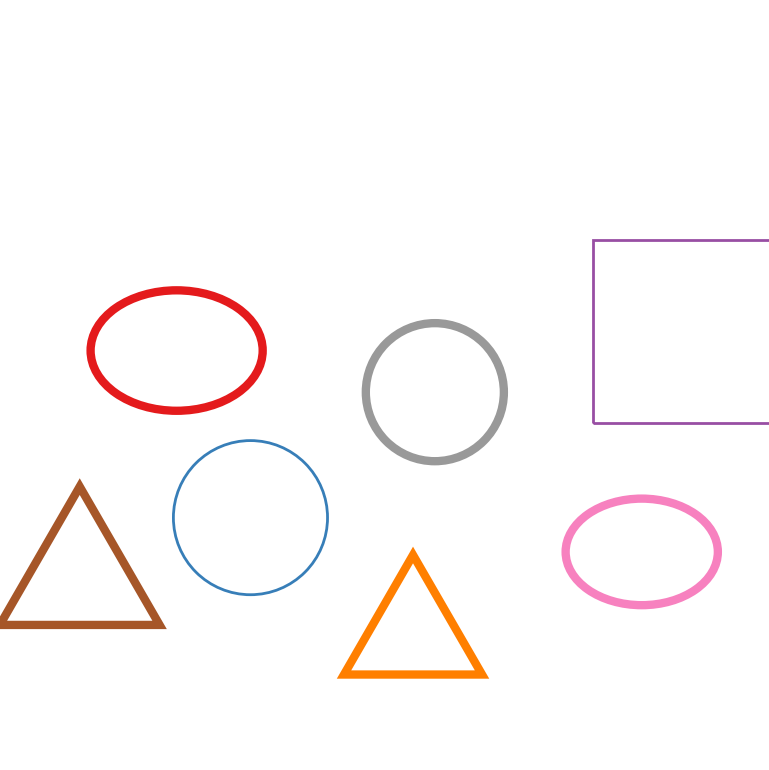[{"shape": "oval", "thickness": 3, "radius": 0.56, "center": [0.229, 0.545]}, {"shape": "circle", "thickness": 1, "radius": 0.5, "center": [0.325, 0.328]}, {"shape": "square", "thickness": 1, "radius": 0.59, "center": [0.888, 0.569]}, {"shape": "triangle", "thickness": 3, "radius": 0.52, "center": [0.536, 0.176]}, {"shape": "triangle", "thickness": 3, "radius": 0.6, "center": [0.104, 0.248]}, {"shape": "oval", "thickness": 3, "radius": 0.49, "center": [0.833, 0.283]}, {"shape": "circle", "thickness": 3, "radius": 0.45, "center": [0.565, 0.491]}]